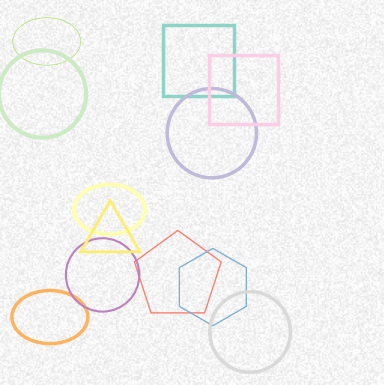[{"shape": "square", "thickness": 2.5, "radius": 0.46, "center": [0.516, 0.843]}, {"shape": "oval", "thickness": 3, "radius": 0.46, "center": [0.285, 0.456]}, {"shape": "circle", "thickness": 2.5, "radius": 0.58, "center": [0.55, 0.654]}, {"shape": "pentagon", "thickness": 1, "radius": 0.59, "center": [0.462, 0.283]}, {"shape": "hexagon", "thickness": 1, "radius": 0.5, "center": [0.553, 0.254]}, {"shape": "oval", "thickness": 2.5, "radius": 0.49, "center": [0.13, 0.176]}, {"shape": "oval", "thickness": 0.5, "radius": 0.44, "center": [0.121, 0.892]}, {"shape": "square", "thickness": 2.5, "radius": 0.45, "center": [0.632, 0.767]}, {"shape": "circle", "thickness": 2.5, "radius": 0.52, "center": [0.65, 0.138]}, {"shape": "circle", "thickness": 1.5, "radius": 0.48, "center": [0.266, 0.286]}, {"shape": "circle", "thickness": 3, "radius": 0.57, "center": [0.11, 0.756]}, {"shape": "triangle", "thickness": 2, "radius": 0.44, "center": [0.286, 0.39]}]